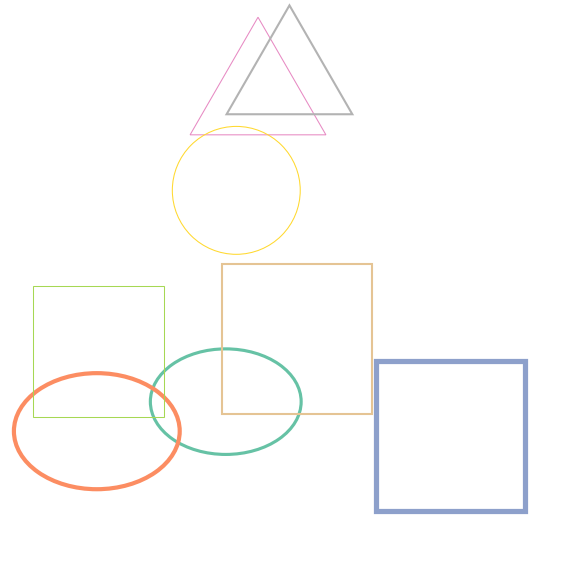[{"shape": "oval", "thickness": 1.5, "radius": 0.65, "center": [0.391, 0.304]}, {"shape": "oval", "thickness": 2, "radius": 0.72, "center": [0.168, 0.252]}, {"shape": "square", "thickness": 2.5, "radius": 0.65, "center": [0.78, 0.244]}, {"shape": "triangle", "thickness": 0.5, "radius": 0.68, "center": [0.447, 0.834]}, {"shape": "square", "thickness": 0.5, "radius": 0.57, "center": [0.17, 0.39]}, {"shape": "circle", "thickness": 0.5, "radius": 0.55, "center": [0.409, 0.669]}, {"shape": "square", "thickness": 1, "radius": 0.65, "center": [0.515, 0.412]}, {"shape": "triangle", "thickness": 1, "radius": 0.63, "center": [0.501, 0.864]}]